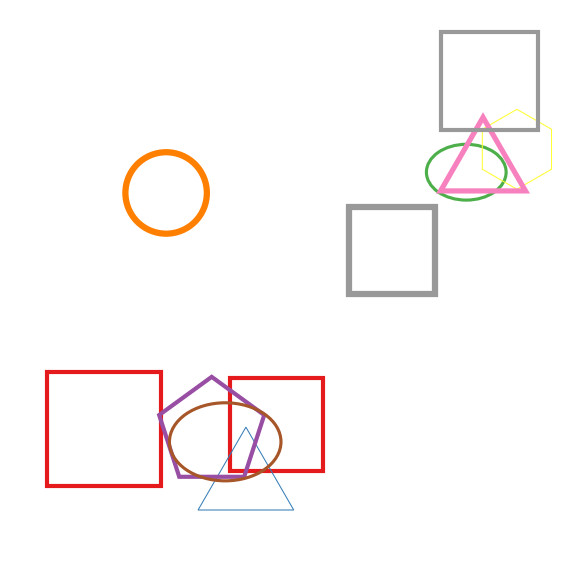[{"shape": "square", "thickness": 2, "radius": 0.4, "center": [0.479, 0.264]}, {"shape": "square", "thickness": 2, "radius": 0.49, "center": [0.181, 0.256]}, {"shape": "triangle", "thickness": 0.5, "radius": 0.48, "center": [0.426, 0.164]}, {"shape": "oval", "thickness": 1.5, "radius": 0.35, "center": [0.807, 0.701]}, {"shape": "pentagon", "thickness": 2, "radius": 0.48, "center": [0.367, 0.251]}, {"shape": "circle", "thickness": 3, "radius": 0.35, "center": [0.288, 0.665]}, {"shape": "hexagon", "thickness": 0.5, "radius": 0.35, "center": [0.895, 0.741]}, {"shape": "oval", "thickness": 1.5, "radius": 0.48, "center": [0.39, 0.234]}, {"shape": "triangle", "thickness": 2.5, "radius": 0.42, "center": [0.836, 0.711]}, {"shape": "square", "thickness": 2, "radius": 0.42, "center": [0.847, 0.859]}, {"shape": "square", "thickness": 3, "radius": 0.37, "center": [0.678, 0.565]}]